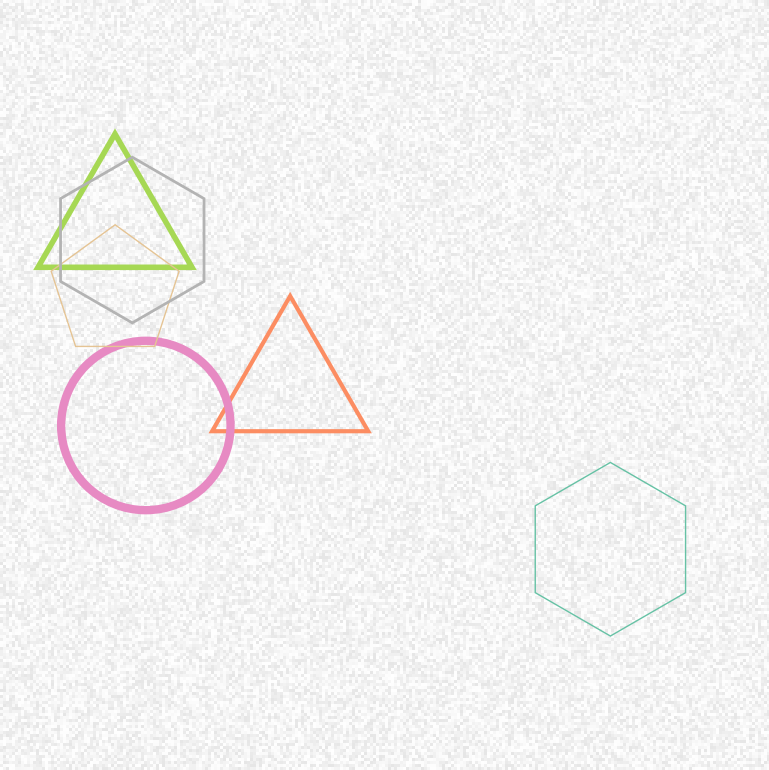[{"shape": "hexagon", "thickness": 0.5, "radius": 0.56, "center": [0.793, 0.287]}, {"shape": "triangle", "thickness": 1.5, "radius": 0.59, "center": [0.377, 0.498]}, {"shape": "circle", "thickness": 3, "radius": 0.55, "center": [0.189, 0.447]}, {"shape": "triangle", "thickness": 2, "radius": 0.58, "center": [0.149, 0.711]}, {"shape": "pentagon", "thickness": 0.5, "radius": 0.44, "center": [0.15, 0.621]}, {"shape": "hexagon", "thickness": 1, "radius": 0.54, "center": [0.172, 0.688]}]